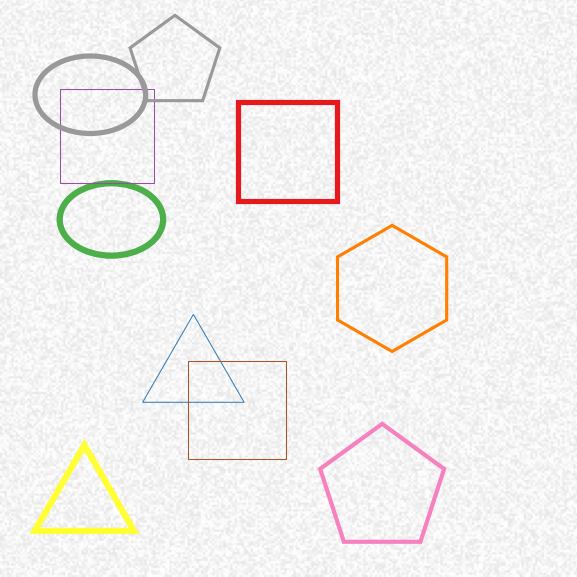[{"shape": "square", "thickness": 2.5, "radius": 0.42, "center": [0.498, 0.737]}, {"shape": "triangle", "thickness": 0.5, "radius": 0.51, "center": [0.335, 0.353]}, {"shape": "oval", "thickness": 3, "radius": 0.45, "center": [0.193, 0.619]}, {"shape": "square", "thickness": 0.5, "radius": 0.41, "center": [0.185, 0.763]}, {"shape": "hexagon", "thickness": 1.5, "radius": 0.55, "center": [0.679, 0.5]}, {"shape": "triangle", "thickness": 3, "radius": 0.5, "center": [0.146, 0.129]}, {"shape": "square", "thickness": 0.5, "radius": 0.42, "center": [0.411, 0.289]}, {"shape": "pentagon", "thickness": 2, "radius": 0.56, "center": [0.662, 0.152]}, {"shape": "pentagon", "thickness": 1.5, "radius": 0.41, "center": [0.303, 0.891]}, {"shape": "oval", "thickness": 2.5, "radius": 0.48, "center": [0.156, 0.835]}]